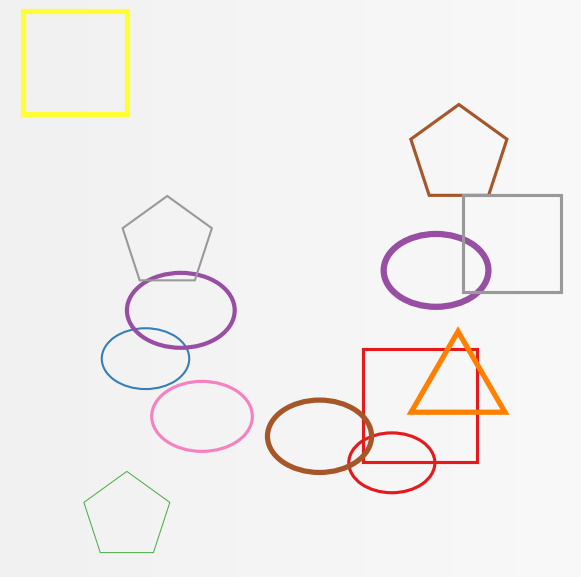[{"shape": "square", "thickness": 1.5, "radius": 0.49, "center": [0.723, 0.296]}, {"shape": "oval", "thickness": 1.5, "radius": 0.37, "center": [0.674, 0.198]}, {"shape": "oval", "thickness": 1, "radius": 0.38, "center": [0.25, 0.378]}, {"shape": "pentagon", "thickness": 0.5, "radius": 0.39, "center": [0.218, 0.105]}, {"shape": "oval", "thickness": 2, "radius": 0.46, "center": [0.311, 0.462]}, {"shape": "oval", "thickness": 3, "radius": 0.45, "center": [0.75, 0.531]}, {"shape": "triangle", "thickness": 2.5, "radius": 0.47, "center": [0.788, 0.332]}, {"shape": "square", "thickness": 2.5, "radius": 0.45, "center": [0.129, 0.891]}, {"shape": "pentagon", "thickness": 1.5, "radius": 0.43, "center": [0.789, 0.731]}, {"shape": "oval", "thickness": 2.5, "radius": 0.45, "center": [0.55, 0.244]}, {"shape": "oval", "thickness": 1.5, "radius": 0.43, "center": [0.348, 0.278]}, {"shape": "pentagon", "thickness": 1, "radius": 0.4, "center": [0.288, 0.579]}, {"shape": "square", "thickness": 1.5, "radius": 0.42, "center": [0.881, 0.578]}]